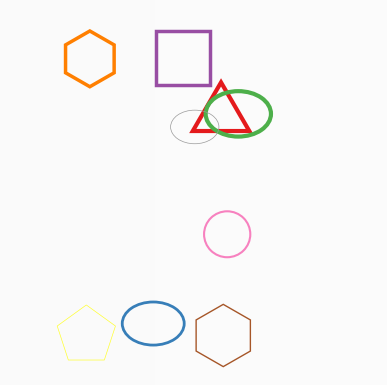[{"shape": "triangle", "thickness": 3, "radius": 0.42, "center": [0.57, 0.702]}, {"shape": "oval", "thickness": 2, "radius": 0.4, "center": [0.395, 0.16]}, {"shape": "oval", "thickness": 3, "radius": 0.42, "center": [0.615, 0.704]}, {"shape": "square", "thickness": 2.5, "radius": 0.35, "center": [0.473, 0.85]}, {"shape": "hexagon", "thickness": 2.5, "radius": 0.36, "center": [0.232, 0.847]}, {"shape": "pentagon", "thickness": 0.5, "radius": 0.4, "center": [0.223, 0.129]}, {"shape": "hexagon", "thickness": 1, "radius": 0.4, "center": [0.576, 0.129]}, {"shape": "circle", "thickness": 1.5, "radius": 0.3, "center": [0.586, 0.392]}, {"shape": "oval", "thickness": 0.5, "radius": 0.31, "center": [0.503, 0.67]}]